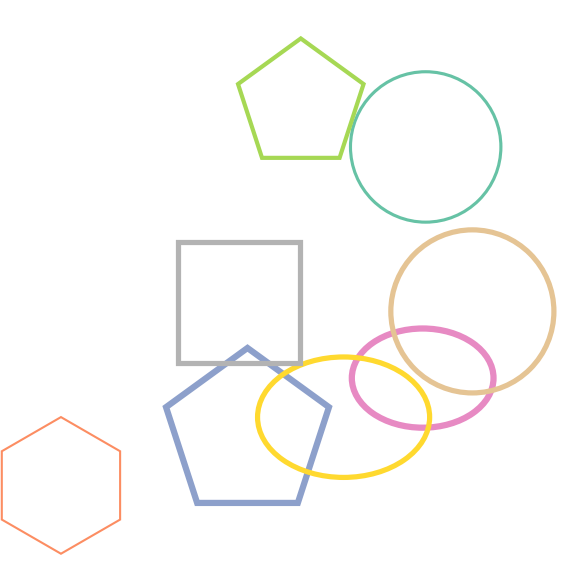[{"shape": "circle", "thickness": 1.5, "radius": 0.65, "center": [0.737, 0.745]}, {"shape": "hexagon", "thickness": 1, "radius": 0.59, "center": [0.106, 0.159]}, {"shape": "pentagon", "thickness": 3, "radius": 0.74, "center": [0.429, 0.248]}, {"shape": "oval", "thickness": 3, "radius": 0.61, "center": [0.732, 0.344]}, {"shape": "pentagon", "thickness": 2, "radius": 0.57, "center": [0.521, 0.818]}, {"shape": "oval", "thickness": 2.5, "radius": 0.74, "center": [0.595, 0.277]}, {"shape": "circle", "thickness": 2.5, "radius": 0.71, "center": [0.818, 0.46]}, {"shape": "square", "thickness": 2.5, "radius": 0.53, "center": [0.414, 0.475]}]